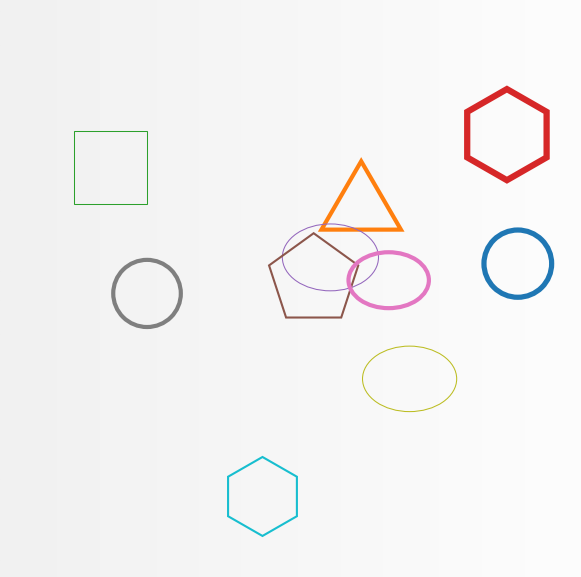[{"shape": "circle", "thickness": 2.5, "radius": 0.29, "center": [0.891, 0.543]}, {"shape": "triangle", "thickness": 2, "radius": 0.39, "center": [0.621, 0.641]}, {"shape": "square", "thickness": 0.5, "radius": 0.32, "center": [0.191, 0.709]}, {"shape": "hexagon", "thickness": 3, "radius": 0.39, "center": [0.872, 0.766]}, {"shape": "oval", "thickness": 0.5, "radius": 0.41, "center": [0.568, 0.553]}, {"shape": "pentagon", "thickness": 1, "radius": 0.4, "center": [0.54, 0.515]}, {"shape": "oval", "thickness": 2, "radius": 0.35, "center": [0.669, 0.514]}, {"shape": "circle", "thickness": 2, "radius": 0.29, "center": [0.253, 0.491]}, {"shape": "oval", "thickness": 0.5, "radius": 0.41, "center": [0.705, 0.343]}, {"shape": "hexagon", "thickness": 1, "radius": 0.34, "center": [0.452, 0.139]}]